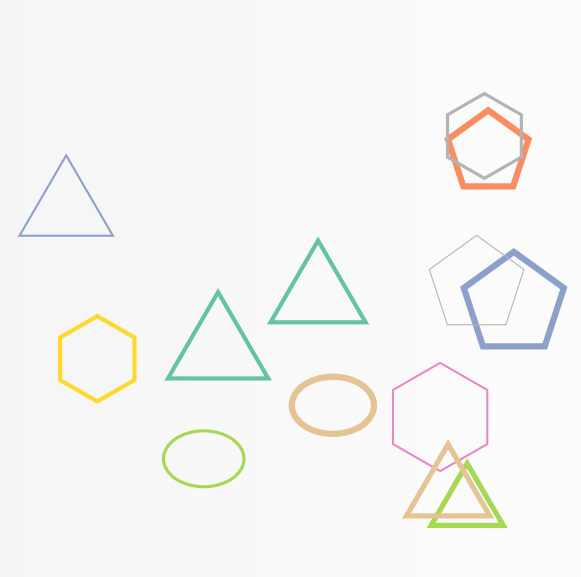[{"shape": "triangle", "thickness": 2, "radius": 0.47, "center": [0.547, 0.488]}, {"shape": "triangle", "thickness": 2, "radius": 0.5, "center": [0.375, 0.394]}, {"shape": "pentagon", "thickness": 3, "radius": 0.36, "center": [0.84, 0.735]}, {"shape": "triangle", "thickness": 1, "radius": 0.46, "center": [0.114, 0.637]}, {"shape": "pentagon", "thickness": 3, "radius": 0.45, "center": [0.884, 0.473]}, {"shape": "hexagon", "thickness": 1, "radius": 0.47, "center": [0.757, 0.277]}, {"shape": "triangle", "thickness": 2.5, "radius": 0.36, "center": [0.804, 0.125]}, {"shape": "oval", "thickness": 1.5, "radius": 0.35, "center": [0.351, 0.205]}, {"shape": "hexagon", "thickness": 2, "radius": 0.37, "center": [0.167, 0.378]}, {"shape": "oval", "thickness": 3, "radius": 0.35, "center": [0.573, 0.297]}, {"shape": "triangle", "thickness": 2.5, "radius": 0.41, "center": [0.771, 0.147]}, {"shape": "pentagon", "thickness": 0.5, "radius": 0.43, "center": [0.82, 0.506]}, {"shape": "hexagon", "thickness": 1.5, "radius": 0.37, "center": [0.833, 0.764]}]